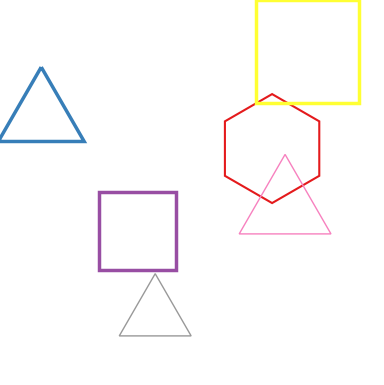[{"shape": "hexagon", "thickness": 1.5, "radius": 0.71, "center": [0.707, 0.614]}, {"shape": "triangle", "thickness": 2.5, "radius": 0.64, "center": [0.107, 0.697]}, {"shape": "square", "thickness": 2.5, "radius": 0.5, "center": [0.357, 0.4]}, {"shape": "square", "thickness": 2.5, "radius": 0.67, "center": [0.799, 0.866]}, {"shape": "triangle", "thickness": 1, "radius": 0.69, "center": [0.74, 0.461]}, {"shape": "triangle", "thickness": 1, "radius": 0.54, "center": [0.403, 0.181]}]